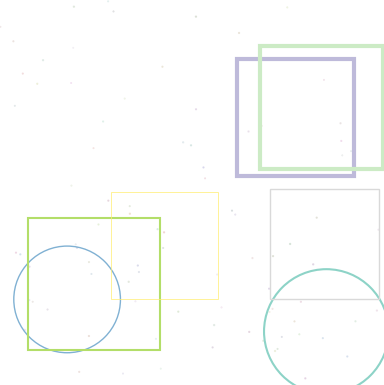[{"shape": "circle", "thickness": 1.5, "radius": 0.81, "center": [0.848, 0.139]}, {"shape": "square", "thickness": 3, "radius": 0.76, "center": [0.767, 0.695]}, {"shape": "circle", "thickness": 1, "radius": 0.69, "center": [0.174, 0.222]}, {"shape": "square", "thickness": 1.5, "radius": 0.86, "center": [0.243, 0.262]}, {"shape": "square", "thickness": 1, "radius": 0.71, "center": [0.842, 0.366]}, {"shape": "square", "thickness": 3, "radius": 0.8, "center": [0.834, 0.722]}, {"shape": "square", "thickness": 0.5, "radius": 0.69, "center": [0.428, 0.362]}]